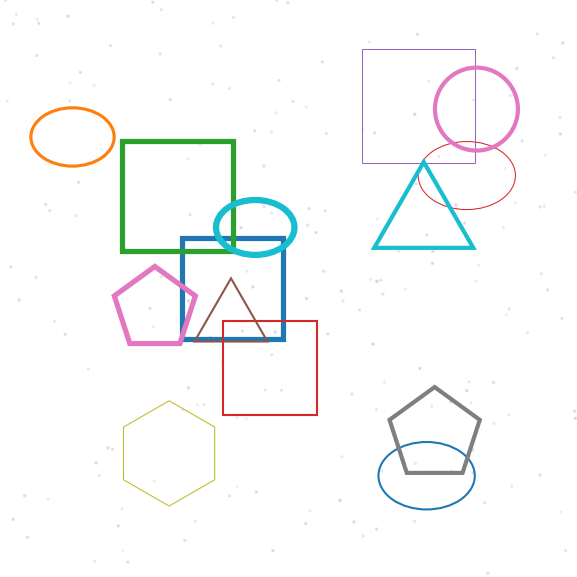[{"shape": "square", "thickness": 2.5, "radius": 0.44, "center": [0.402, 0.499]}, {"shape": "oval", "thickness": 1, "radius": 0.42, "center": [0.739, 0.175]}, {"shape": "oval", "thickness": 1.5, "radius": 0.36, "center": [0.126, 0.762]}, {"shape": "square", "thickness": 2.5, "radius": 0.48, "center": [0.307, 0.66]}, {"shape": "square", "thickness": 1, "radius": 0.41, "center": [0.467, 0.362]}, {"shape": "oval", "thickness": 0.5, "radius": 0.42, "center": [0.808, 0.695]}, {"shape": "square", "thickness": 0.5, "radius": 0.49, "center": [0.725, 0.815]}, {"shape": "triangle", "thickness": 1, "radius": 0.36, "center": [0.4, 0.444]}, {"shape": "pentagon", "thickness": 2.5, "radius": 0.37, "center": [0.268, 0.464]}, {"shape": "circle", "thickness": 2, "radius": 0.36, "center": [0.825, 0.81]}, {"shape": "pentagon", "thickness": 2, "radius": 0.41, "center": [0.753, 0.247]}, {"shape": "hexagon", "thickness": 0.5, "radius": 0.46, "center": [0.293, 0.214]}, {"shape": "oval", "thickness": 3, "radius": 0.34, "center": [0.442, 0.605]}, {"shape": "triangle", "thickness": 2, "radius": 0.5, "center": [0.734, 0.619]}]